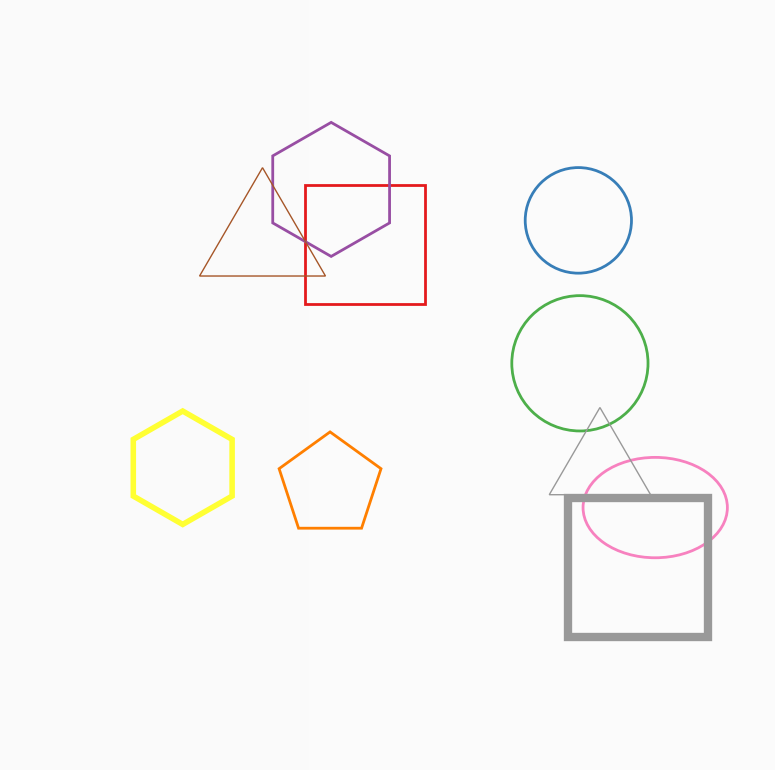[{"shape": "square", "thickness": 1, "radius": 0.39, "center": [0.471, 0.682]}, {"shape": "circle", "thickness": 1, "radius": 0.34, "center": [0.746, 0.714]}, {"shape": "circle", "thickness": 1, "radius": 0.44, "center": [0.748, 0.528]}, {"shape": "hexagon", "thickness": 1, "radius": 0.44, "center": [0.427, 0.754]}, {"shape": "pentagon", "thickness": 1, "radius": 0.35, "center": [0.426, 0.37]}, {"shape": "hexagon", "thickness": 2, "radius": 0.37, "center": [0.236, 0.393]}, {"shape": "triangle", "thickness": 0.5, "radius": 0.47, "center": [0.339, 0.688]}, {"shape": "oval", "thickness": 1, "radius": 0.47, "center": [0.845, 0.341]}, {"shape": "square", "thickness": 3, "radius": 0.45, "center": [0.823, 0.263]}, {"shape": "triangle", "thickness": 0.5, "radius": 0.38, "center": [0.774, 0.395]}]